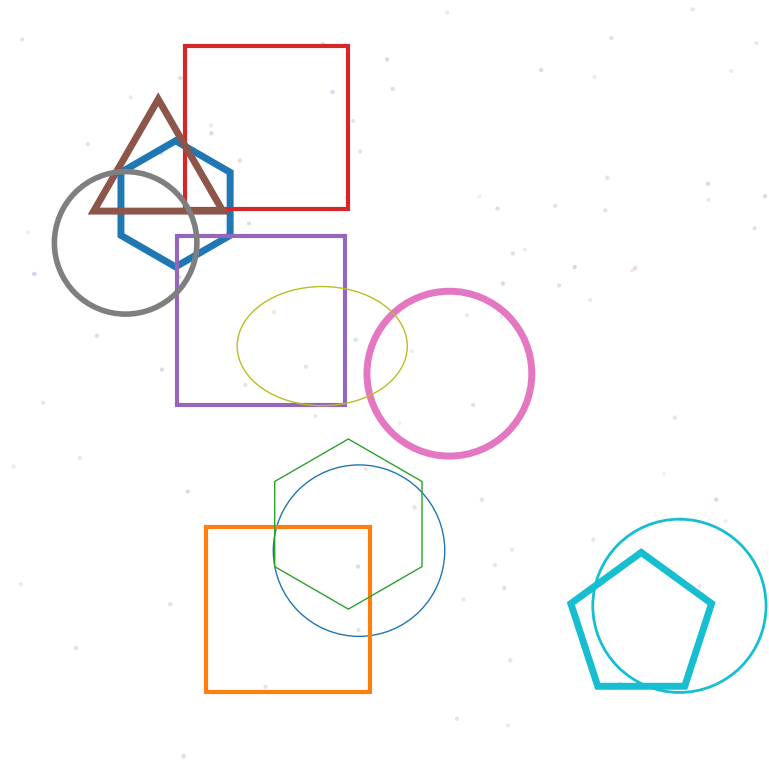[{"shape": "hexagon", "thickness": 2.5, "radius": 0.41, "center": [0.228, 0.735]}, {"shape": "circle", "thickness": 0.5, "radius": 0.56, "center": [0.466, 0.285]}, {"shape": "square", "thickness": 1.5, "radius": 0.53, "center": [0.374, 0.208]}, {"shape": "hexagon", "thickness": 0.5, "radius": 0.55, "center": [0.452, 0.319]}, {"shape": "square", "thickness": 1.5, "radius": 0.53, "center": [0.346, 0.835]}, {"shape": "square", "thickness": 1.5, "radius": 0.55, "center": [0.339, 0.584]}, {"shape": "triangle", "thickness": 2.5, "radius": 0.48, "center": [0.206, 0.774]}, {"shape": "circle", "thickness": 2.5, "radius": 0.54, "center": [0.584, 0.515]}, {"shape": "circle", "thickness": 2, "radius": 0.46, "center": [0.163, 0.685]}, {"shape": "oval", "thickness": 0.5, "radius": 0.55, "center": [0.418, 0.551]}, {"shape": "pentagon", "thickness": 2.5, "radius": 0.48, "center": [0.833, 0.186]}, {"shape": "circle", "thickness": 1, "radius": 0.56, "center": [0.882, 0.213]}]